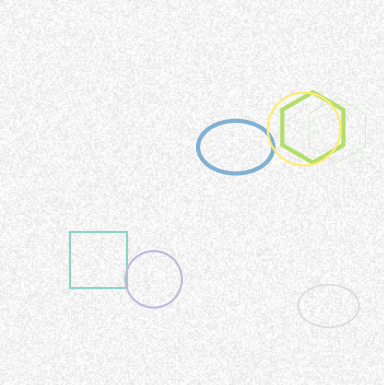[{"shape": "square", "thickness": 1.5, "radius": 0.37, "center": [0.255, 0.324]}, {"shape": "circle", "thickness": 1.5, "radius": 0.37, "center": [0.399, 0.274]}, {"shape": "oval", "thickness": 3, "radius": 0.49, "center": [0.612, 0.618]}, {"shape": "hexagon", "thickness": 3, "radius": 0.46, "center": [0.813, 0.669]}, {"shape": "oval", "thickness": 1, "radius": 0.4, "center": [0.853, 0.205]}, {"shape": "hexagon", "thickness": 0.5, "radius": 0.42, "center": [0.876, 0.662]}, {"shape": "circle", "thickness": 1.5, "radius": 0.47, "center": [0.79, 0.665]}]